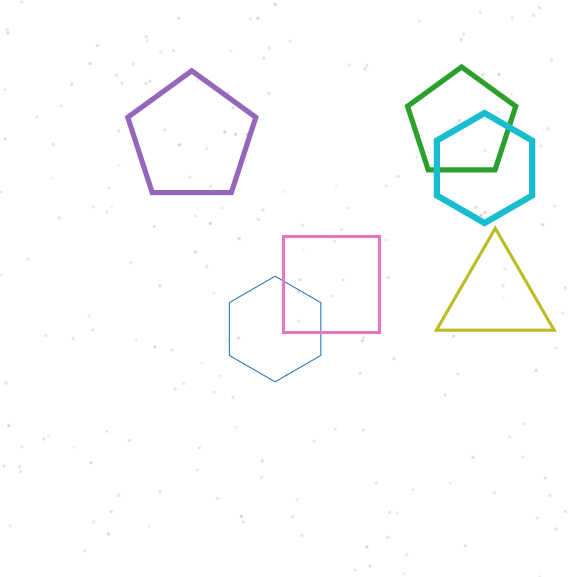[{"shape": "hexagon", "thickness": 0.5, "radius": 0.46, "center": [0.476, 0.429]}, {"shape": "pentagon", "thickness": 2.5, "radius": 0.49, "center": [0.799, 0.785]}, {"shape": "pentagon", "thickness": 2.5, "radius": 0.58, "center": [0.332, 0.76]}, {"shape": "square", "thickness": 1.5, "radius": 0.41, "center": [0.573, 0.507]}, {"shape": "triangle", "thickness": 1.5, "radius": 0.59, "center": [0.858, 0.486]}, {"shape": "hexagon", "thickness": 3, "radius": 0.48, "center": [0.839, 0.708]}]